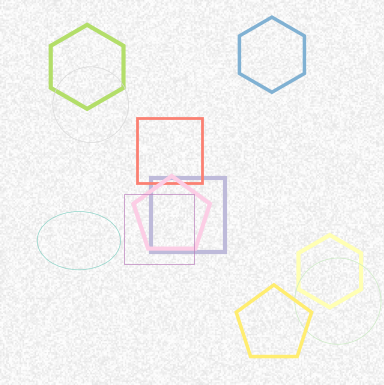[{"shape": "oval", "thickness": 0.5, "radius": 0.54, "center": [0.205, 0.375]}, {"shape": "hexagon", "thickness": 3, "radius": 0.47, "center": [0.857, 0.296]}, {"shape": "square", "thickness": 3, "radius": 0.48, "center": [0.488, 0.442]}, {"shape": "square", "thickness": 2, "radius": 0.42, "center": [0.441, 0.609]}, {"shape": "hexagon", "thickness": 2.5, "radius": 0.49, "center": [0.706, 0.858]}, {"shape": "hexagon", "thickness": 3, "radius": 0.55, "center": [0.226, 0.826]}, {"shape": "pentagon", "thickness": 3, "radius": 0.52, "center": [0.446, 0.439]}, {"shape": "circle", "thickness": 0.5, "radius": 0.49, "center": [0.236, 0.728]}, {"shape": "square", "thickness": 0.5, "radius": 0.45, "center": [0.413, 0.405]}, {"shape": "circle", "thickness": 0.5, "radius": 0.56, "center": [0.878, 0.218]}, {"shape": "pentagon", "thickness": 2.5, "radius": 0.51, "center": [0.711, 0.157]}]